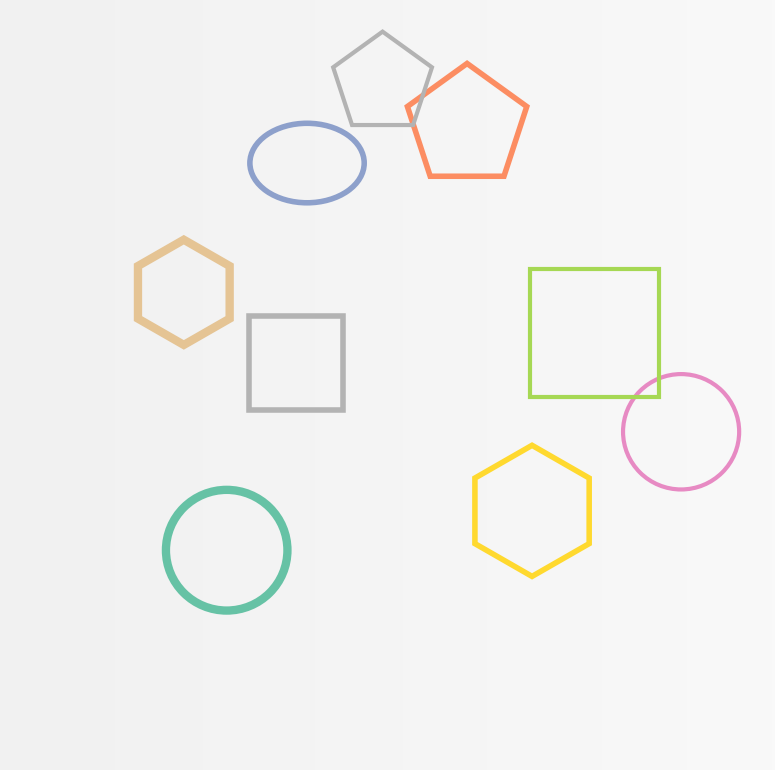[{"shape": "circle", "thickness": 3, "radius": 0.39, "center": [0.293, 0.285]}, {"shape": "pentagon", "thickness": 2, "radius": 0.4, "center": [0.603, 0.837]}, {"shape": "oval", "thickness": 2, "radius": 0.37, "center": [0.396, 0.788]}, {"shape": "circle", "thickness": 1.5, "radius": 0.37, "center": [0.879, 0.439]}, {"shape": "square", "thickness": 1.5, "radius": 0.42, "center": [0.767, 0.568]}, {"shape": "hexagon", "thickness": 2, "radius": 0.43, "center": [0.687, 0.337]}, {"shape": "hexagon", "thickness": 3, "radius": 0.34, "center": [0.237, 0.62]}, {"shape": "pentagon", "thickness": 1.5, "radius": 0.34, "center": [0.494, 0.892]}, {"shape": "square", "thickness": 2, "radius": 0.3, "center": [0.382, 0.528]}]